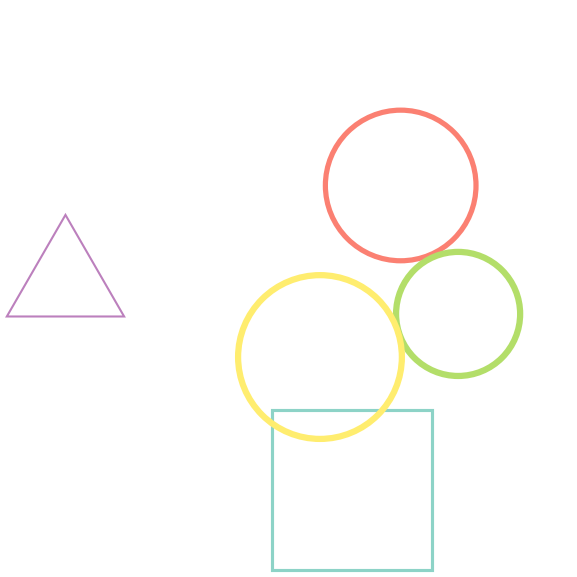[{"shape": "square", "thickness": 1.5, "radius": 0.69, "center": [0.61, 0.15]}, {"shape": "circle", "thickness": 2.5, "radius": 0.65, "center": [0.694, 0.678]}, {"shape": "circle", "thickness": 3, "radius": 0.54, "center": [0.793, 0.456]}, {"shape": "triangle", "thickness": 1, "radius": 0.59, "center": [0.113, 0.51]}, {"shape": "circle", "thickness": 3, "radius": 0.71, "center": [0.554, 0.381]}]